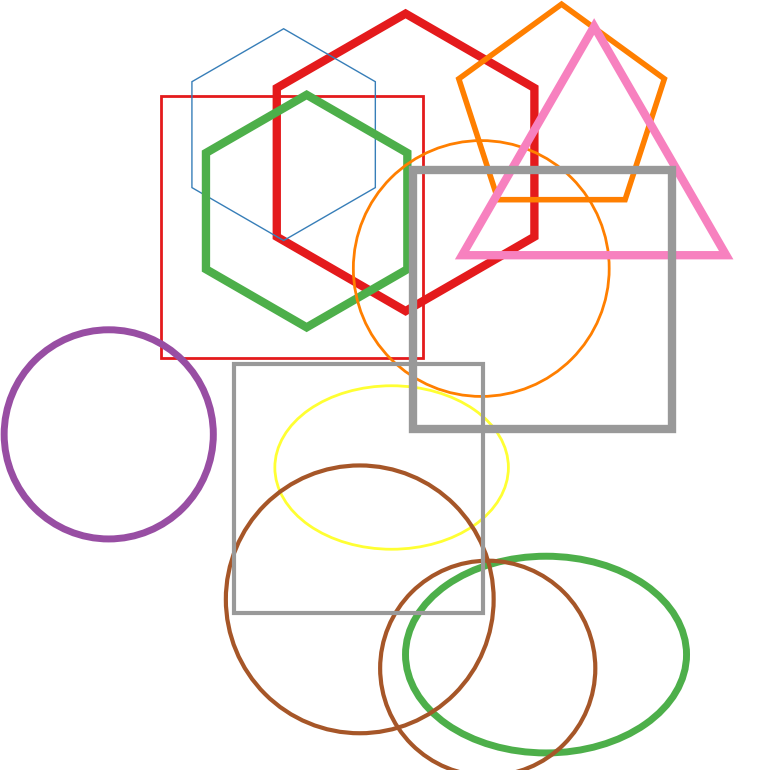[{"shape": "hexagon", "thickness": 3, "radius": 0.97, "center": [0.527, 0.789]}, {"shape": "square", "thickness": 1, "radius": 0.85, "center": [0.38, 0.705]}, {"shape": "hexagon", "thickness": 0.5, "radius": 0.69, "center": [0.368, 0.825]}, {"shape": "oval", "thickness": 2.5, "radius": 0.91, "center": [0.709, 0.15]}, {"shape": "hexagon", "thickness": 3, "radius": 0.75, "center": [0.398, 0.726]}, {"shape": "circle", "thickness": 2.5, "radius": 0.68, "center": [0.141, 0.436]}, {"shape": "pentagon", "thickness": 2, "radius": 0.7, "center": [0.729, 0.854]}, {"shape": "circle", "thickness": 1, "radius": 0.83, "center": [0.625, 0.651]}, {"shape": "oval", "thickness": 1, "radius": 0.76, "center": [0.509, 0.393]}, {"shape": "circle", "thickness": 1.5, "radius": 0.87, "center": [0.467, 0.222]}, {"shape": "circle", "thickness": 1.5, "radius": 0.7, "center": [0.633, 0.132]}, {"shape": "triangle", "thickness": 3, "radius": 0.99, "center": [0.772, 0.768]}, {"shape": "square", "thickness": 3, "radius": 0.84, "center": [0.705, 0.611]}, {"shape": "square", "thickness": 1.5, "radius": 0.81, "center": [0.466, 0.366]}]